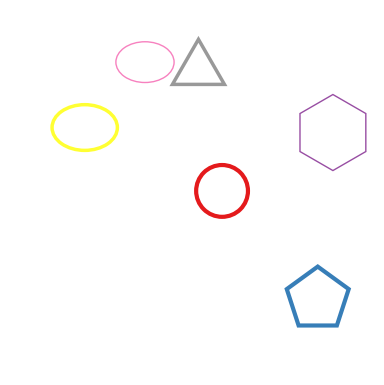[{"shape": "circle", "thickness": 3, "radius": 0.34, "center": [0.577, 0.504]}, {"shape": "pentagon", "thickness": 3, "radius": 0.42, "center": [0.825, 0.223]}, {"shape": "hexagon", "thickness": 1, "radius": 0.49, "center": [0.865, 0.656]}, {"shape": "oval", "thickness": 2.5, "radius": 0.42, "center": [0.22, 0.669]}, {"shape": "oval", "thickness": 1, "radius": 0.38, "center": [0.377, 0.839]}, {"shape": "triangle", "thickness": 2.5, "radius": 0.39, "center": [0.515, 0.82]}]